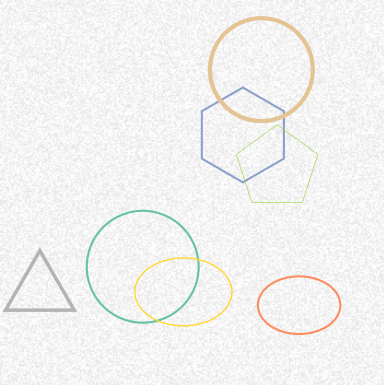[{"shape": "circle", "thickness": 1.5, "radius": 0.73, "center": [0.371, 0.307]}, {"shape": "oval", "thickness": 1.5, "radius": 0.54, "center": [0.777, 0.207]}, {"shape": "hexagon", "thickness": 1.5, "radius": 0.62, "center": [0.631, 0.65]}, {"shape": "pentagon", "thickness": 0.5, "radius": 0.56, "center": [0.72, 0.565]}, {"shape": "oval", "thickness": 1, "radius": 0.63, "center": [0.476, 0.242]}, {"shape": "circle", "thickness": 3, "radius": 0.67, "center": [0.679, 0.819]}, {"shape": "triangle", "thickness": 2.5, "radius": 0.52, "center": [0.104, 0.246]}]